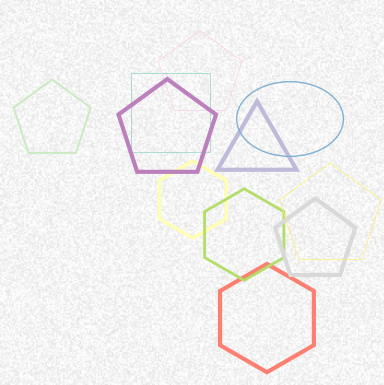[{"shape": "square", "thickness": 0.5, "radius": 0.52, "center": [0.443, 0.708]}, {"shape": "hexagon", "thickness": 2.5, "radius": 0.5, "center": [0.501, 0.481]}, {"shape": "triangle", "thickness": 3, "radius": 0.59, "center": [0.668, 0.618]}, {"shape": "hexagon", "thickness": 3, "radius": 0.7, "center": [0.693, 0.174]}, {"shape": "oval", "thickness": 1, "radius": 0.69, "center": [0.753, 0.691]}, {"shape": "hexagon", "thickness": 2, "radius": 0.59, "center": [0.634, 0.391]}, {"shape": "pentagon", "thickness": 0.5, "radius": 0.57, "center": [0.52, 0.806]}, {"shape": "pentagon", "thickness": 3, "radius": 0.55, "center": [0.819, 0.375]}, {"shape": "pentagon", "thickness": 3, "radius": 0.67, "center": [0.434, 0.661]}, {"shape": "pentagon", "thickness": 1.5, "radius": 0.53, "center": [0.136, 0.688]}, {"shape": "pentagon", "thickness": 0.5, "radius": 0.69, "center": [0.858, 0.438]}]